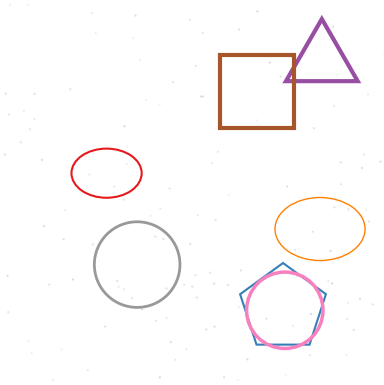[{"shape": "oval", "thickness": 1.5, "radius": 0.46, "center": [0.277, 0.55]}, {"shape": "pentagon", "thickness": 1.5, "radius": 0.59, "center": [0.735, 0.2]}, {"shape": "triangle", "thickness": 3, "radius": 0.54, "center": [0.836, 0.843]}, {"shape": "oval", "thickness": 1, "radius": 0.58, "center": [0.831, 0.405]}, {"shape": "square", "thickness": 3, "radius": 0.48, "center": [0.668, 0.762]}, {"shape": "circle", "thickness": 2.5, "radius": 0.5, "center": [0.74, 0.194]}, {"shape": "circle", "thickness": 2, "radius": 0.56, "center": [0.356, 0.313]}]